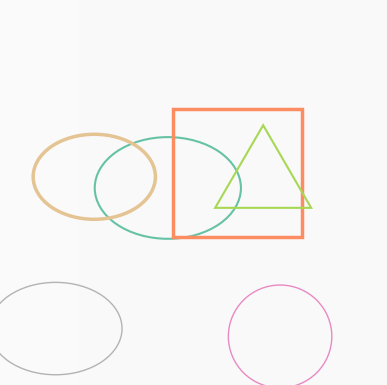[{"shape": "oval", "thickness": 1.5, "radius": 0.94, "center": [0.433, 0.512]}, {"shape": "square", "thickness": 2.5, "radius": 0.83, "center": [0.613, 0.551]}, {"shape": "circle", "thickness": 1, "radius": 0.67, "center": [0.723, 0.126]}, {"shape": "triangle", "thickness": 1.5, "radius": 0.72, "center": [0.679, 0.532]}, {"shape": "oval", "thickness": 2.5, "radius": 0.79, "center": [0.243, 0.541]}, {"shape": "oval", "thickness": 1, "radius": 0.86, "center": [0.143, 0.147]}]